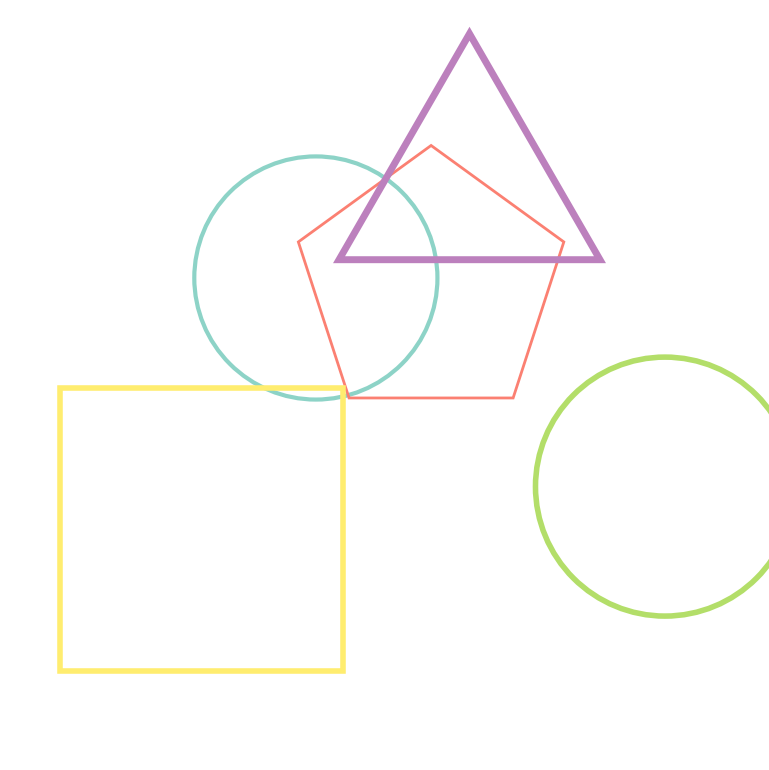[{"shape": "circle", "thickness": 1.5, "radius": 0.79, "center": [0.41, 0.639]}, {"shape": "pentagon", "thickness": 1, "radius": 0.91, "center": [0.56, 0.63]}, {"shape": "circle", "thickness": 2, "radius": 0.84, "center": [0.864, 0.368]}, {"shape": "triangle", "thickness": 2.5, "radius": 0.98, "center": [0.61, 0.761]}, {"shape": "square", "thickness": 2, "radius": 0.92, "center": [0.262, 0.313]}]